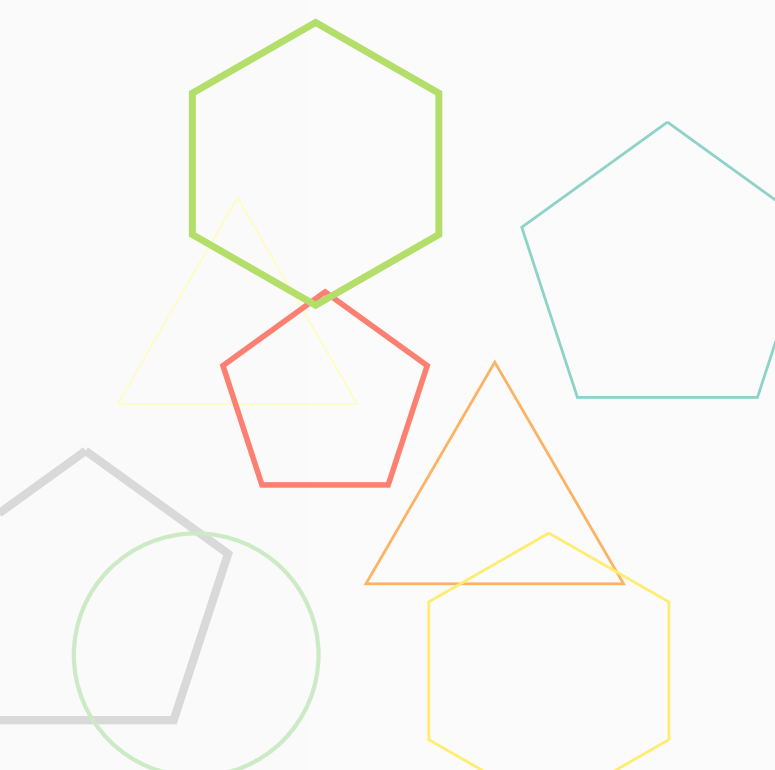[{"shape": "pentagon", "thickness": 1, "radius": 0.99, "center": [0.861, 0.644]}, {"shape": "triangle", "thickness": 0.5, "radius": 0.89, "center": [0.306, 0.565]}, {"shape": "pentagon", "thickness": 2, "radius": 0.69, "center": [0.419, 0.482]}, {"shape": "triangle", "thickness": 1, "radius": 0.96, "center": [0.638, 0.338]}, {"shape": "hexagon", "thickness": 2.5, "radius": 0.92, "center": [0.407, 0.787]}, {"shape": "pentagon", "thickness": 3, "radius": 0.97, "center": [0.11, 0.221]}, {"shape": "circle", "thickness": 1.5, "radius": 0.79, "center": [0.253, 0.149]}, {"shape": "hexagon", "thickness": 1, "radius": 0.89, "center": [0.708, 0.129]}]